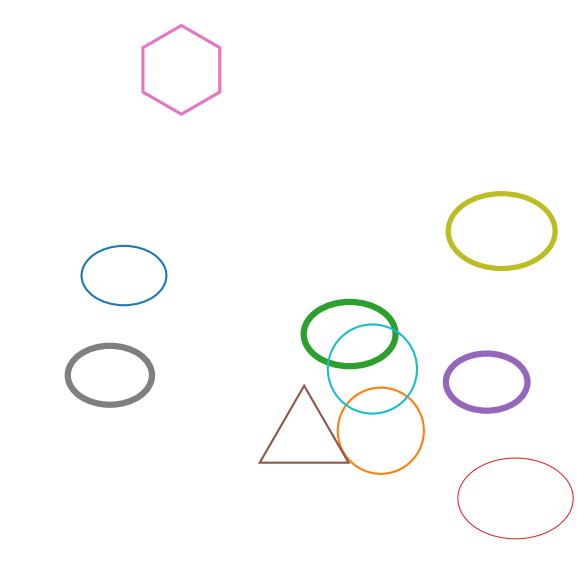[{"shape": "oval", "thickness": 1, "radius": 0.37, "center": [0.215, 0.522]}, {"shape": "circle", "thickness": 1, "radius": 0.37, "center": [0.659, 0.253]}, {"shape": "oval", "thickness": 3, "radius": 0.4, "center": [0.605, 0.421]}, {"shape": "oval", "thickness": 0.5, "radius": 0.5, "center": [0.893, 0.136]}, {"shape": "oval", "thickness": 3, "radius": 0.35, "center": [0.843, 0.337]}, {"shape": "triangle", "thickness": 1, "radius": 0.44, "center": [0.527, 0.242]}, {"shape": "hexagon", "thickness": 1.5, "radius": 0.38, "center": [0.314, 0.878]}, {"shape": "oval", "thickness": 3, "radius": 0.36, "center": [0.19, 0.349]}, {"shape": "oval", "thickness": 2.5, "radius": 0.46, "center": [0.869, 0.599]}, {"shape": "circle", "thickness": 1, "radius": 0.39, "center": [0.645, 0.36]}]